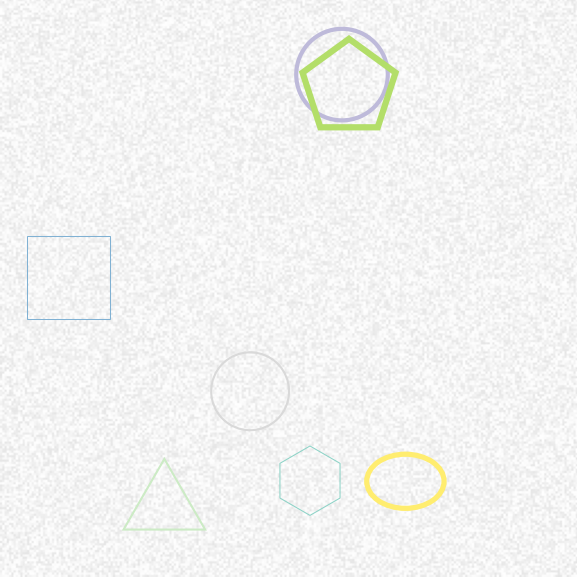[{"shape": "hexagon", "thickness": 0.5, "radius": 0.3, "center": [0.537, 0.167]}, {"shape": "circle", "thickness": 2, "radius": 0.4, "center": [0.592, 0.87]}, {"shape": "square", "thickness": 0.5, "radius": 0.36, "center": [0.119, 0.519]}, {"shape": "pentagon", "thickness": 3, "radius": 0.42, "center": [0.604, 0.847]}, {"shape": "circle", "thickness": 1, "radius": 0.34, "center": [0.433, 0.322]}, {"shape": "triangle", "thickness": 1, "radius": 0.41, "center": [0.285, 0.123]}, {"shape": "oval", "thickness": 2.5, "radius": 0.33, "center": [0.702, 0.166]}]